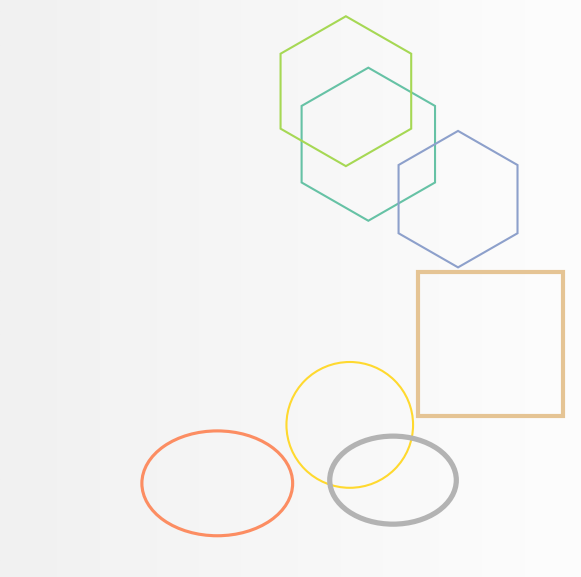[{"shape": "hexagon", "thickness": 1, "radius": 0.66, "center": [0.634, 0.749]}, {"shape": "oval", "thickness": 1.5, "radius": 0.65, "center": [0.374, 0.162]}, {"shape": "hexagon", "thickness": 1, "radius": 0.59, "center": [0.788, 0.654]}, {"shape": "hexagon", "thickness": 1, "radius": 0.65, "center": [0.595, 0.841]}, {"shape": "circle", "thickness": 1, "radius": 0.54, "center": [0.602, 0.263]}, {"shape": "square", "thickness": 2, "radius": 0.62, "center": [0.844, 0.404]}, {"shape": "oval", "thickness": 2.5, "radius": 0.54, "center": [0.676, 0.168]}]